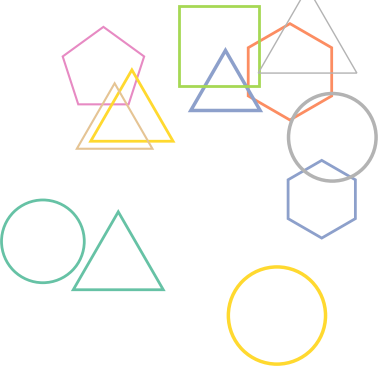[{"shape": "triangle", "thickness": 2, "radius": 0.67, "center": [0.307, 0.315]}, {"shape": "circle", "thickness": 2, "radius": 0.54, "center": [0.111, 0.373]}, {"shape": "hexagon", "thickness": 2, "radius": 0.63, "center": [0.753, 0.813]}, {"shape": "hexagon", "thickness": 2, "radius": 0.5, "center": [0.836, 0.483]}, {"shape": "triangle", "thickness": 2.5, "radius": 0.52, "center": [0.586, 0.765]}, {"shape": "pentagon", "thickness": 1.5, "radius": 0.56, "center": [0.269, 0.819]}, {"shape": "square", "thickness": 2, "radius": 0.52, "center": [0.568, 0.879]}, {"shape": "triangle", "thickness": 2, "radius": 0.62, "center": [0.343, 0.695]}, {"shape": "circle", "thickness": 2.5, "radius": 0.63, "center": [0.719, 0.18]}, {"shape": "triangle", "thickness": 1.5, "radius": 0.57, "center": [0.298, 0.67]}, {"shape": "circle", "thickness": 2.5, "radius": 0.57, "center": [0.863, 0.643]}, {"shape": "triangle", "thickness": 1, "radius": 0.74, "center": [0.799, 0.884]}]